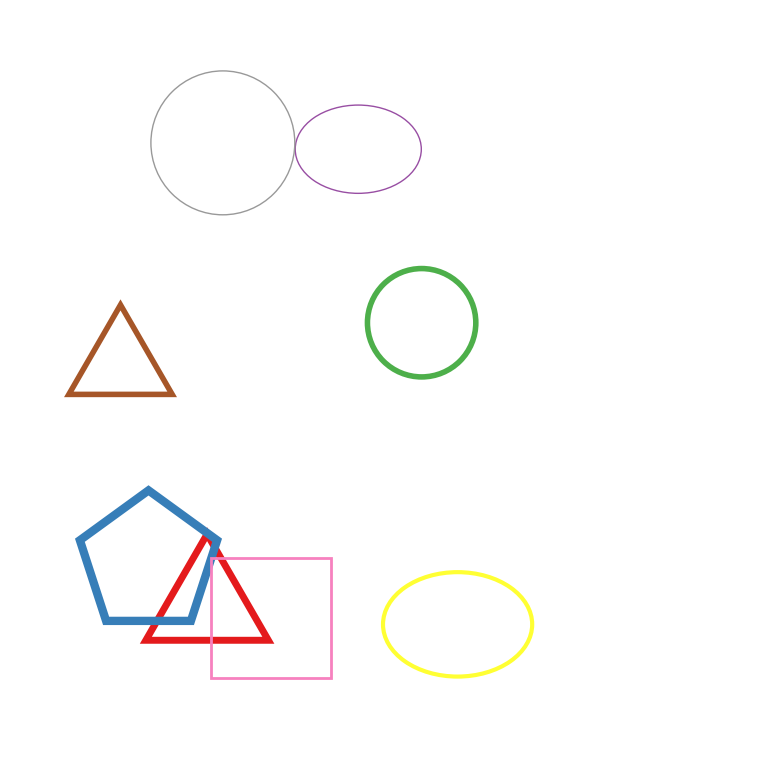[{"shape": "triangle", "thickness": 2.5, "radius": 0.46, "center": [0.269, 0.214]}, {"shape": "pentagon", "thickness": 3, "radius": 0.47, "center": [0.193, 0.269]}, {"shape": "circle", "thickness": 2, "radius": 0.35, "center": [0.548, 0.581]}, {"shape": "oval", "thickness": 0.5, "radius": 0.41, "center": [0.465, 0.806]}, {"shape": "oval", "thickness": 1.5, "radius": 0.48, "center": [0.594, 0.189]}, {"shape": "triangle", "thickness": 2, "radius": 0.39, "center": [0.156, 0.527]}, {"shape": "square", "thickness": 1, "radius": 0.39, "center": [0.352, 0.197]}, {"shape": "circle", "thickness": 0.5, "radius": 0.47, "center": [0.289, 0.814]}]